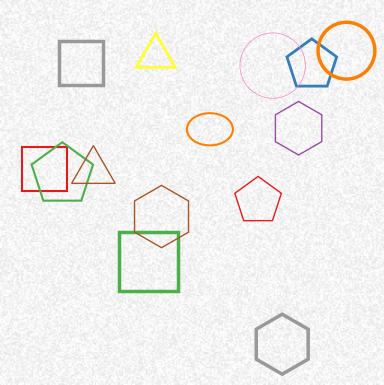[{"shape": "square", "thickness": 1.5, "radius": 0.29, "center": [0.115, 0.561]}, {"shape": "pentagon", "thickness": 1, "radius": 0.32, "center": [0.67, 0.478]}, {"shape": "pentagon", "thickness": 2, "radius": 0.34, "center": [0.81, 0.831]}, {"shape": "square", "thickness": 2.5, "radius": 0.38, "center": [0.386, 0.321]}, {"shape": "pentagon", "thickness": 1.5, "radius": 0.42, "center": [0.162, 0.547]}, {"shape": "hexagon", "thickness": 1, "radius": 0.35, "center": [0.776, 0.667]}, {"shape": "oval", "thickness": 1.5, "radius": 0.3, "center": [0.545, 0.664]}, {"shape": "circle", "thickness": 2.5, "radius": 0.37, "center": [0.9, 0.868]}, {"shape": "triangle", "thickness": 2, "radius": 0.29, "center": [0.404, 0.854]}, {"shape": "hexagon", "thickness": 1, "radius": 0.4, "center": [0.42, 0.438]}, {"shape": "triangle", "thickness": 1, "radius": 0.33, "center": [0.243, 0.556]}, {"shape": "circle", "thickness": 0.5, "radius": 0.42, "center": [0.708, 0.83]}, {"shape": "square", "thickness": 2.5, "radius": 0.29, "center": [0.21, 0.836]}, {"shape": "hexagon", "thickness": 2.5, "radius": 0.39, "center": [0.733, 0.106]}]